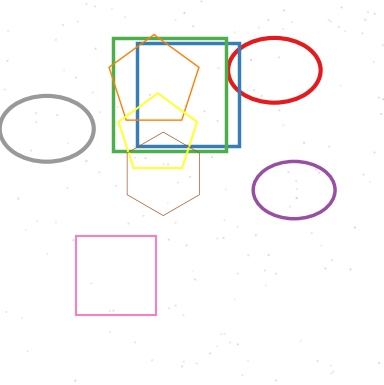[{"shape": "oval", "thickness": 3, "radius": 0.6, "center": [0.713, 0.817]}, {"shape": "square", "thickness": 2.5, "radius": 0.66, "center": [0.489, 0.755]}, {"shape": "square", "thickness": 2.5, "radius": 0.73, "center": [0.44, 0.754]}, {"shape": "oval", "thickness": 2.5, "radius": 0.53, "center": [0.764, 0.506]}, {"shape": "pentagon", "thickness": 1, "radius": 0.61, "center": [0.4, 0.787]}, {"shape": "pentagon", "thickness": 1.5, "radius": 0.54, "center": [0.41, 0.65]}, {"shape": "hexagon", "thickness": 0.5, "radius": 0.54, "center": [0.424, 0.548]}, {"shape": "square", "thickness": 1.5, "radius": 0.52, "center": [0.301, 0.284]}, {"shape": "oval", "thickness": 3, "radius": 0.61, "center": [0.121, 0.665]}]